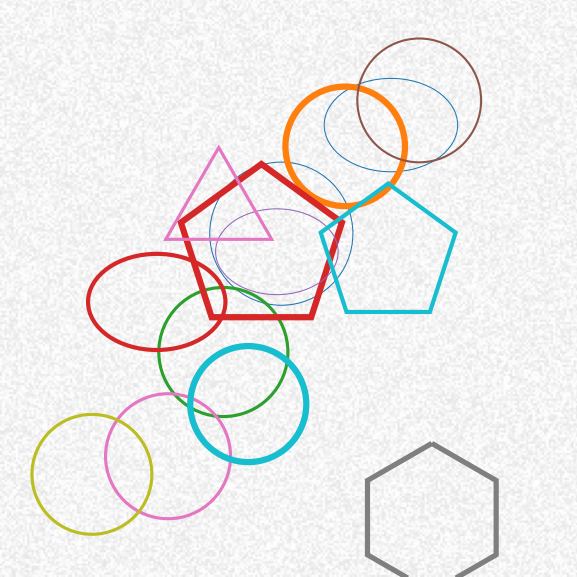[{"shape": "oval", "thickness": 0.5, "radius": 0.58, "center": [0.677, 0.783]}, {"shape": "circle", "thickness": 0.5, "radius": 0.62, "center": [0.487, 0.594]}, {"shape": "circle", "thickness": 3, "radius": 0.52, "center": [0.598, 0.746]}, {"shape": "circle", "thickness": 1.5, "radius": 0.56, "center": [0.387, 0.39]}, {"shape": "oval", "thickness": 2, "radius": 0.59, "center": [0.271, 0.476]}, {"shape": "pentagon", "thickness": 3, "radius": 0.73, "center": [0.453, 0.568]}, {"shape": "oval", "thickness": 0.5, "radius": 0.53, "center": [0.479, 0.563]}, {"shape": "circle", "thickness": 1, "radius": 0.54, "center": [0.726, 0.825]}, {"shape": "circle", "thickness": 1.5, "radius": 0.54, "center": [0.291, 0.209]}, {"shape": "triangle", "thickness": 1.5, "radius": 0.53, "center": [0.379, 0.638]}, {"shape": "hexagon", "thickness": 2.5, "radius": 0.64, "center": [0.748, 0.103]}, {"shape": "circle", "thickness": 1.5, "radius": 0.52, "center": [0.159, 0.178]}, {"shape": "circle", "thickness": 3, "radius": 0.5, "center": [0.43, 0.299]}, {"shape": "pentagon", "thickness": 2, "radius": 0.61, "center": [0.672, 0.558]}]